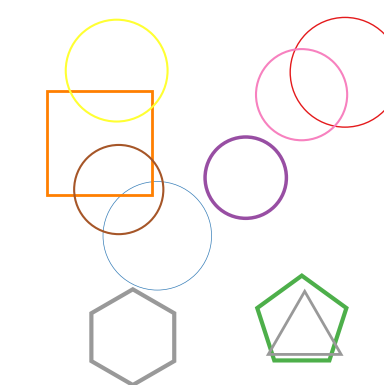[{"shape": "circle", "thickness": 1, "radius": 0.71, "center": [0.896, 0.812]}, {"shape": "circle", "thickness": 0.5, "radius": 0.7, "center": [0.409, 0.388]}, {"shape": "pentagon", "thickness": 3, "radius": 0.61, "center": [0.784, 0.162]}, {"shape": "circle", "thickness": 2.5, "radius": 0.53, "center": [0.638, 0.539]}, {"shape": "square", "thickness": 2, "radius": 0.68, "center": [0.258, 0.629]}, {"shape": "circle", "thickness": 1.5, "radius": 0.66, "center": [0.303, 0.817]}, {"shape": "circle", "thickness": 1.5, "radius": 0.58, "center": [0.308, 0.508]}, {"shape": "circle", "thickness": 1.5, "radius": 0.59, "center": [0.783, 0.754]}, {"shape": "hexagon", "thickness": 3, "radius": 0.62, "center": [0.345, 0.124]}, {"shape": "triangle", "thickness": 2, "radius": 0.55, "center": [0.791, 0.134]}]